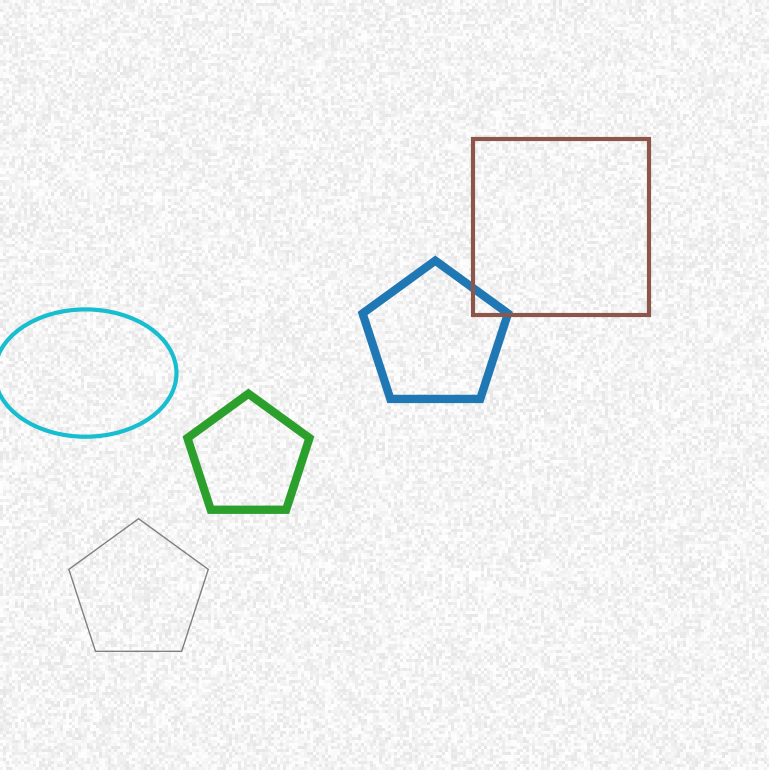[{"shape": "pentagon", "thickness": 3, "radius": 0.5, "center": [0.565, 0.562]}, {"shape": "pentagon", "thickness": 3, "radius": 0.42, "center": [0.323, 0.405]}, {"shape": "square", "thickness": 1.5, "radius": 0.57, "center": [0.728, 0.705]}, {"shape": "pentagon", "thickness": 0.5, "radius": 0.48, "center": [0.18, 0.231]}, {"shape": "oval", "thickness": 1.5, "radius": 0.59, "center": [0.111, 0.516]}]